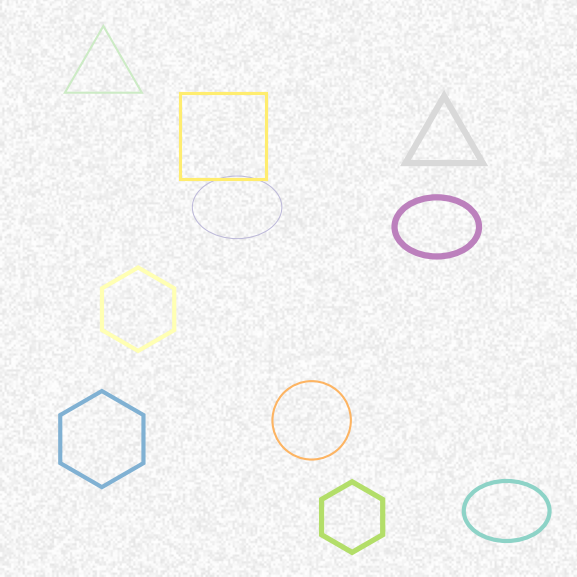[{"shape": "oval", "thickness": 2, "radius": 0.37, "center": [0.877, 0.114]}, {"shape": "hexagon", "thickness": 2, "radius": 0.36, "center": [0.239, 0.464]}, {"shape": "oval", "thickness": 0.5, "radius": 0.39, "center": [0.411, 0.64]}, {"shape": "hexagon", "thickness": 2, "radius": 0.42, "center": [0.176, 0.239]}, {"shape": "circle", "thickness": 1, "radius": 0.34, "center": [0.54, 0.271]}, {"shape": "hexagon", "thickness": 2.5, "radius": 0.31, "center": [0.61, 0.104]}, {"shape": "triangle", "thickness": 3, "radius": 0.39, "center": [0.769, 0.755]}, {"shape": "oval", "thickness": 3, "radius": 0.37, "center": [0.756, 0.606]}, {"shape": "triangle", "thickness": 1, "radius": 0.38, "center": [0.179, 0.877]}, {"shape": "square", "thickness": 1.5, "radius": 0.37, "center": [0.386, 0.764]}]